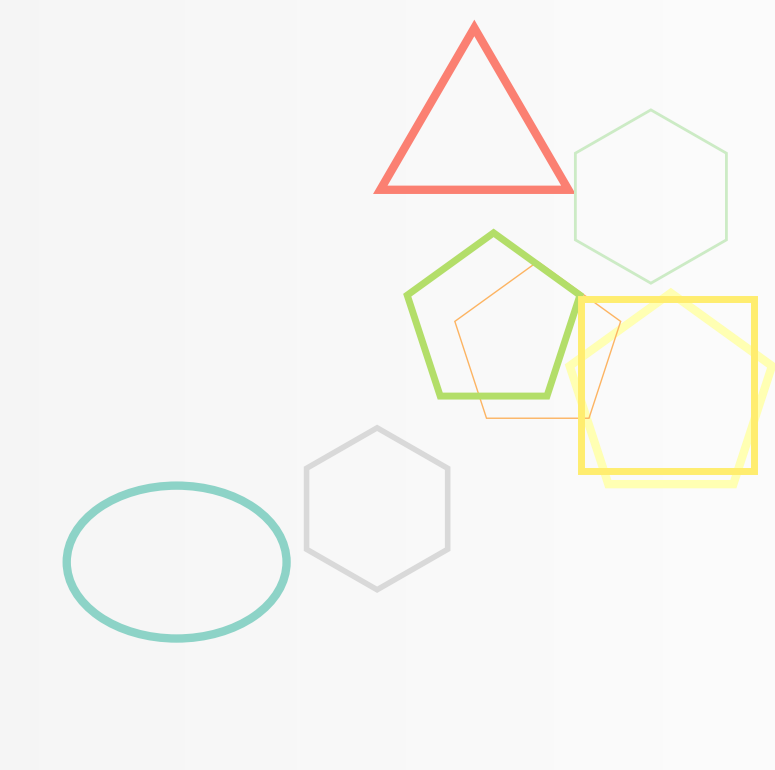[{"shape": "oval", "thickness": 3, "radius": 0.71, "center": [0.228, 0.27]}, {"shape": "pentagon", "thickness": 3, "radius": 0.69, "center": [0.866, 0.482]}, {"shape": "triangle", "thickness": 3, "radius": 0.7, "center": [0.612, 0.824]}, {"shape": "pentagon", "thickness": 0.5, "radius": 0.56, "center": [0.694, 0.548]}, {"shape": "pentagon", "thickness": 2.5, "radius": 0.59, "center": [0.637, 0.58]}, {"shape": "hexagon", "thickness": 2, "radius": 0.53, "center": [0.487, 0.339]}, {"shape": "hexagon", "thickness": 1, "radius": 0.56, "center": [0.84, 0.745]}, {"shape": "square", "thickness": 2.5, "radius": 0.56, "center": [0.861, 0.5]}]